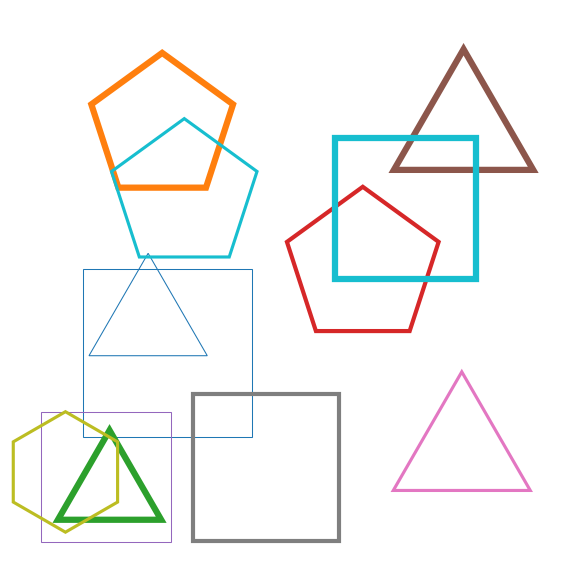[{"shape": "triangle", "thickness": 0.5, "radius": 0.59, "center": [0.257, 0.442]}, {"shape": "square", "thickness": 0.5, "radius": 0.73, "center": [0.29, 0.388]}, {"shape": "pentagon", "thickness": 3, "radius": 0.65, "center": [0.281, 0.779]}, {"shape": "triangle", "thickness": 3, "radius": 0.52, "center": [0.19, 0.151]}, {"shape": "pentagon", "thickness": 2, "radius": 0.69, "center": [0.628, 0.538]}, {"shape": "square", "thickness": 0.5, "radius": 0.56, "center": [0.184, 0.174]}, {"shape": "triangle", "thickness": 3, "radius": 0.7, "center": [0.803, 0.775]}, {"shape": "triangle", "thickness": 1.5, "radius": 0.68, "center": [0.8, 0.218]}, {"shape": "square", "thickness": 2, "radius": 0.63, "center": [0.46, 0.19]}, {"shape": "hexagon", "thickness": 1.5, "radius": 0.52, "center": [0.113, 0.182]}, {"shape": "pentagon", "thickness": 1.5, "radius": 0.66, "center": [0.319, 0.661]}, {"shape": "square", "thickness": 3, "radius": 0.61, "center": [0.702, 0.638]}]